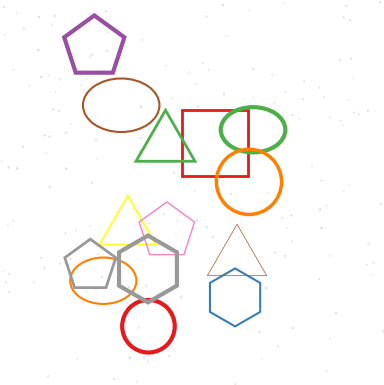[{"shape": "circle", "thickness": 3, "radius": 0.34, "center": [0.386, 0.153]}, {"shape": "square", "thickness": 2, "radius": 0.43, "center": [0.559, 0.628]}, {"shape": "hexagon", "thickness": 1.5, "radius": 0.38, "center": [0.611, 0.227]}, {"shape": "oval", "thickness": 3, "radius": 0.42, "center": [0.657, 0.663]}, {"shape": "triangle", "thickness": 2, "radius": 0.44, "center": [0.43, 0.625]}, {"shape": "pentagon", "thickness": 3, "radius": 0.41, "center": [0.245, 0.878]}, {"shape": "circle", "thickness": 2.5, "radius": 0.42, "center": [0.647, 0.528]}, {"shape": "oval", "thickness": 1.5, "radius": 0.43, "center": [0.268, 0.271]}, {"shape": "triangle", "thickness": 1.5, "radius": 0.42, "center": [0.332, 0.407]}, {"shape": "triangle", "thickness": 0.5, "radius": 0.45, "center": [0.616, 0.328]}, {"shape": "oval", "thickness": 1.5, "radius": 0.5, "center": [0.315, 0.727]}, {"shape": "pentagon", "thickness": 1, "radius": 0.38, "center": [0.433, 0.4]}, {"shape": "pentagon", "thickness": 2, "radius": 0.35, "center": [0.235, 0.309]}, {"shape": "hexagon", "thickness": 3, "radius": 0.43, "center": [0.384, 0.301]}]